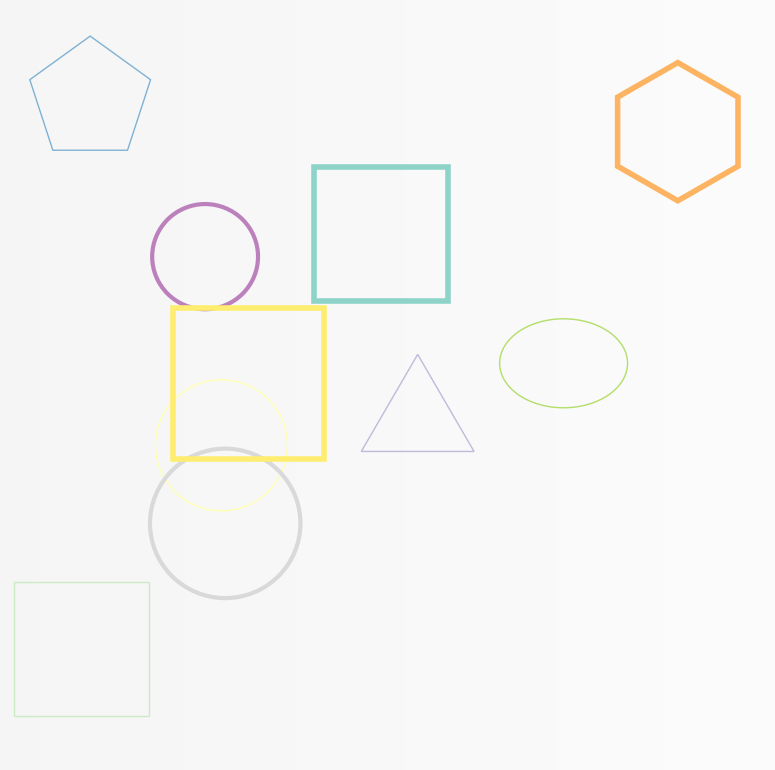[{"shape": "square", "thickness": 2, "radius": 0.43, "center": [0.491, 0.696]}, {"shape": "circle", "thickness": 0.5, "radius": 0.43, "center": [0.286, 0.422]}, {"shape": "triangle", "thickness": 0.5, "radius": 0.42, "center": [0.539, 0.456]}, {"shape": "pentagon", "thickness": 0.5, "radius": 0.41, "center": [0.116, 0.871]}, {"shape": "hexagon", "thickness": 2, "radius": 0.45, "center": [0.875, 0.829]}, {"shape": "oval", "thickness": 0.5, "radius": 0.41, "center": [0.727, 0.528]}, {"shape": "circle", "thickness": 1.5, "radius": 0.49, "center": [0.291, 0.32]}, {"shape": "circle", "thickness": 1.5, "radius": 0.34, "center": [0.265, 0.667]}, {"shape": "square", "thickness": 0.5, "radius": 0.44, "center": [0.106, 0.157]}, {"shape": "square", "thickness": 2, "radius": 0.49, "center": [0.321, 0.502]}]